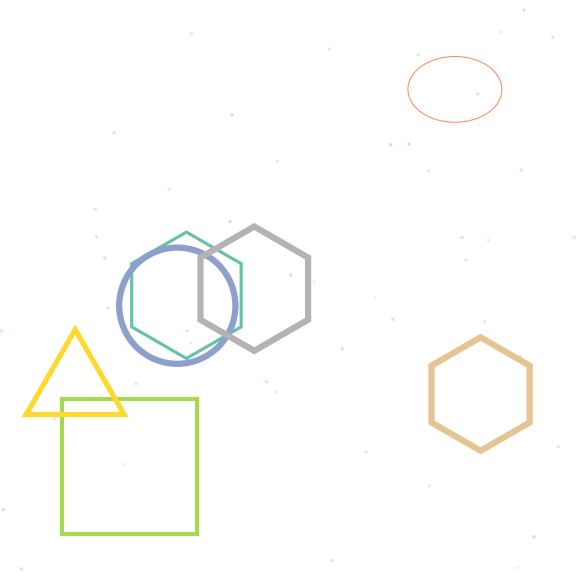[{"shape": "hexagon", "thickness": 1.5, "radius": 0.55, "center": [0.323, 0.488]}, {"shape": "oval", "thickness": 0.5, "radius": 0.41, "center": [0.788, 0.844]}, {"shape": "circle", "thickness": 3, "radius": 0.5, "center": [0.307, 0.47]}, {"shape": "square", "thickness": 2, "radius": 0.58, "center": [0.224, 0.191]}, {"shape": "triangle", "thickness": 2.5, "radius": 0.49, "center": [0.13, 0.33]}, {"shape": "hexagon", "thickness": 3, "radius": 0.49, "center": [0.832, 0.317]}, {"shape": "hexagon", "thickness": 3, "radius": 0.54, "center": [0.44, 0.499]}]